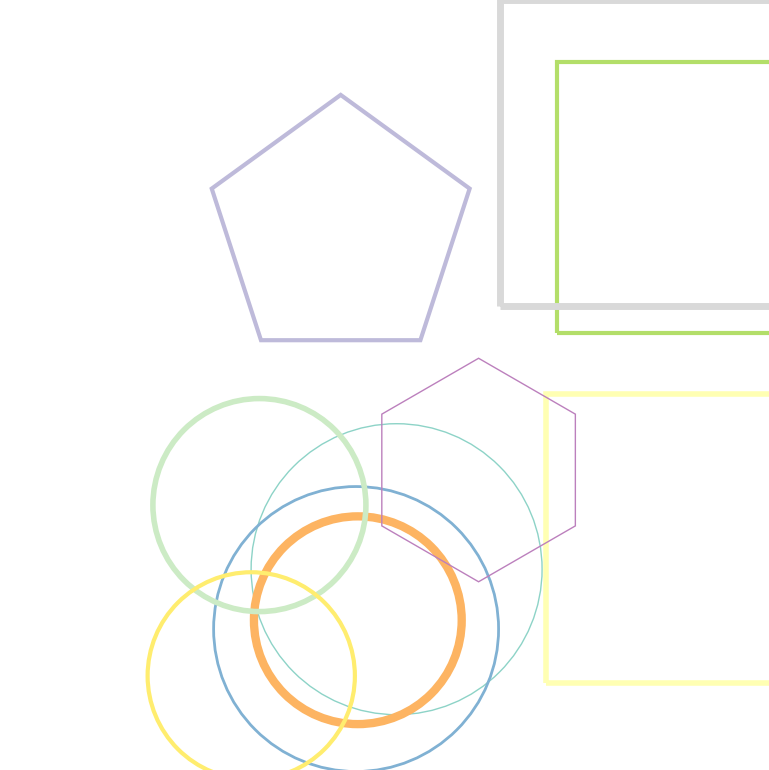[{"shape": "circle", "thickness": 0.5, "radius": 0.94, "center": [0.515, 0.261]}, {"shape": "square", "thickness": 2, "radius": 0.94, "center": [0.897, 0.3]}, {"shape": "pentagon", "thickness": 1.5, "radius": 0.88, "center": [0.442, 0.701]}, {"shape": "circle", "thickness": 1, "radius": 0.93, "center": [0.462, 0.183]}, {"shape": "circle", "thickness": 3, "radius": 0.67, "center": [0.465, 0.195]}, {"shape": "square", "thickness": 1.5, "radius": 0.88, "center": [0.9, 0.743]}, {"shape": "square", "thickness": 2.5, "radius": 1.0, "center": [0.848, 0.801]}, {"shape": "hexagon", "thickness": 0.5, "radius": 0.73, "center": [0.622, 0.39]}, {"shape": "circle", "thickness": 2, "radius": 0.69, "center": [0.337, 0.344]}, {"shape": "circle", "thickness": 1.5, "radius": 0.67, "center": [0.326, 0.122]}]